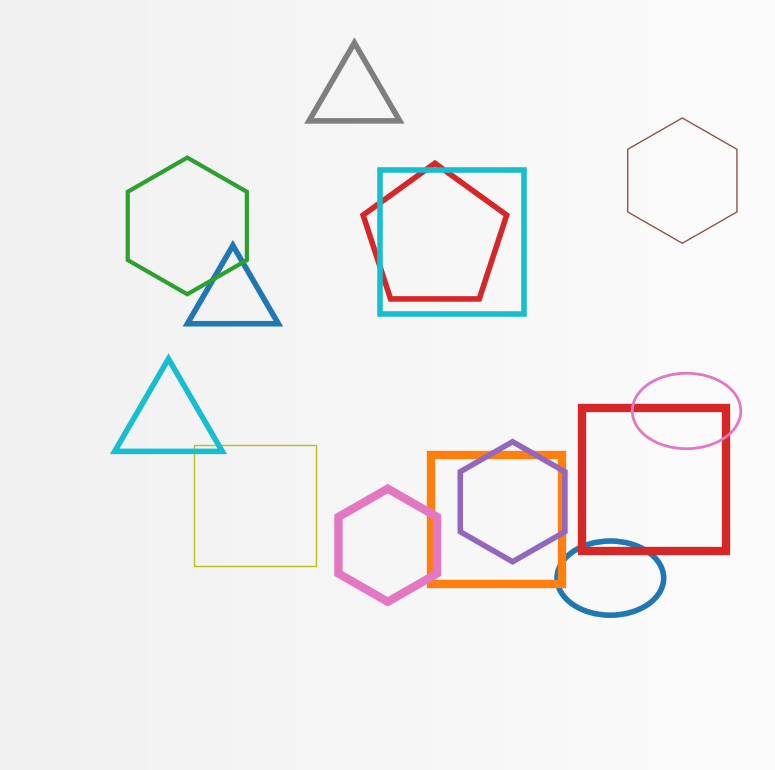[{"shape": "oval", "thickness": 2, "radius": 0.34, "center": [0.788, 0.249]}, {"shape": "triangle", "thickness": 2, "radius": 0.34, "center": [0.301, 0.613]}, {"shape": "square", "thickness": 3, "radius": 0.42, "center": [0.64, 0.325]}, {"shape": "hexagon", "thickness": 1.5, "radius": 0.44, "center": [0.242, 0.707]}, {"shape": "pentagon", "thickness": 2, "radius": 0.49, "center": [0.561, 0.691]}, {"shape": "square", "thickness": 3, "radius": 0.46, "center": [0.844, 0.377]}, {"shape": "hexagon", "thickness": 2, "radius": 0.39, "center": [0.661, 0.348]}, {"shape": "hexagon", "thickness": 0.5, "radius": 0.41, "center": [0.88, 0.765]}, {"shape": "oval", "thickness": 1, "radius": 0.35, "center": [0.886, 0.466]}, {"shape": "hexagon", "thickness": 3, "radius": 0.37, "center": [0.5, 0.292]}, {"shape": "triangle", "thickness": 2, "radius": 0.34, "center": [0.457, 0.877]}, {"shape": "square", "thickness": 0.5, "radius": 0.39, "center": [0.329, 0.343]}, {"shape": "triangle", "thickness": 2, "radius": 0.4, "center": [0.217, 0.454]}, {"shape": "square", "thickness": 2, "radius": 0.46, "center": [0.583, 0.686]}]